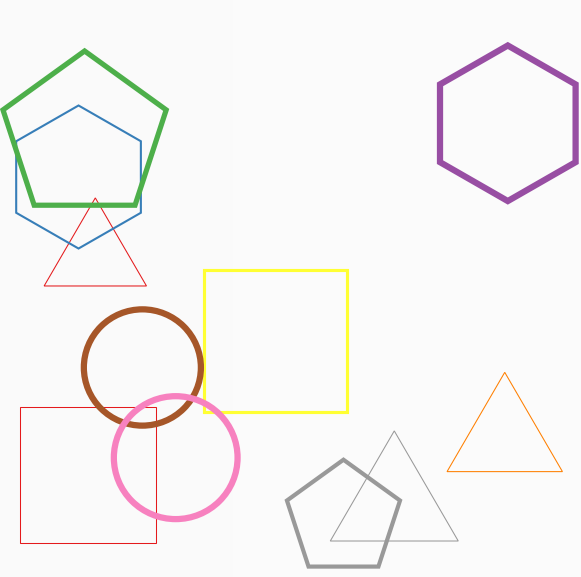[{"shape": "triangle", "thickness": 0.5, "radius": 0.51, "center": [0.164, 0.555]}, {"shape": "square", "thickness": 0.5, "radius": 0.59, "center": [0.151, 0.177]}, {"shape": "hexagon", "thickness": 1, "radius": 0.62, "center": [0.135, 0.693]}, {"shape": "pentagon", "thickness": 2.5, "radius": 0.74, "center": [0.146, 0.763]}, {"shape": "hexagon", "thickness": 3, "radius": 0.67, "center": [0.874, 0.786]}, {"shape": "triangle", "thickness": 0.5, "radius": 0.57, "center": [0.868, 0.24]}, {"shape": "square", "thickness": 1.5, "radius": 0.62, "center": [0.475, 0.409]}, {"shape": "circle", "thickness": 3, "radius": 0.5, "center": [0.245, 0.363]}, {"shape": "circle", "thickness": 3, "radius": 0.53, "center": [0.302, 0.207]}, {"shape": "triangle", "thickness": 0.5, "radius": 0.64, "center": [0.678, 0.126]}, {"shape": "pentagon", "thickness": 2, "radius": 0.51, "center": [0.591, 0.101]}]